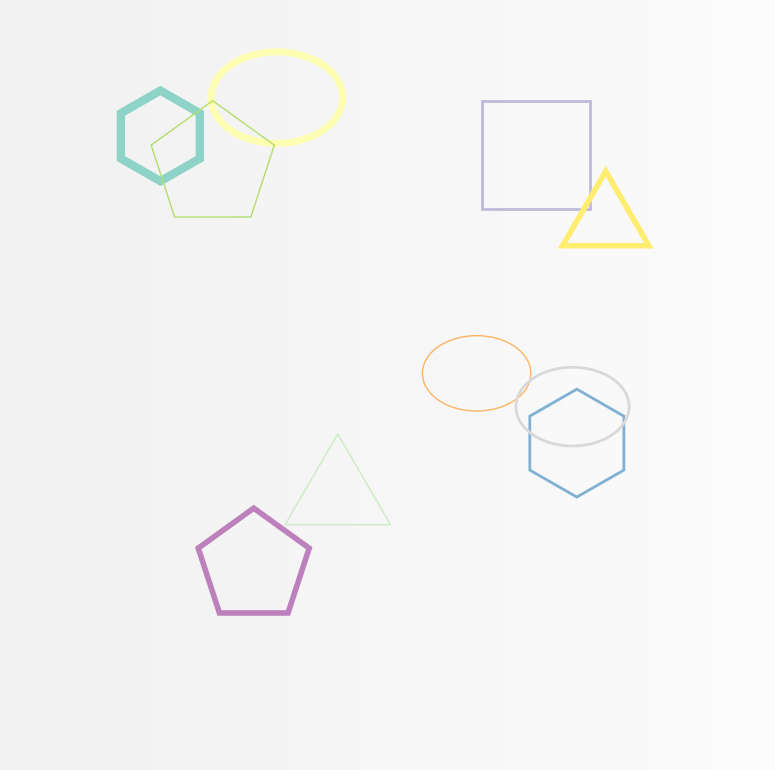[{"shape": "hexagon", "thickness": 3, "radius": 0.29, "center": [0.207, 0.824]}, {"shape": "oval", "thickness": 2.5, "radius": 0.42, "center": [0.357, 0.873]}, {"shape": "square", "thickness": 1, "radius": 0.35, "center": [0.692, 0.799]}, {"shape": "hexagon", "thickness": 1, "radius": 0.35, "center": [0.744, 0.425]}, {"shape": "oval", "thickness": 0.5, "radius": 0.35, "center": [0.615, 0.515]}, {"shape": "pentagon", "thickness": 0.5, "radius": 0.42, "center": [0.274, 0.786]}, {"shape": "oval", "thickness": 1, "radius": 0.37, "center": [0.739, 0.472]}, {"shape": "pentagon", "thickness": 2, "radius": 0.38, "center": [0.327, 0.265]}, {"shape": "triangle", "thickness": 0.5, "radius": 0.39, "center": [0.436, 0.358]}, {"shape": "triangle", "thickness": 2, "radius": 0.32, "center": [0.782, 0.713]}]